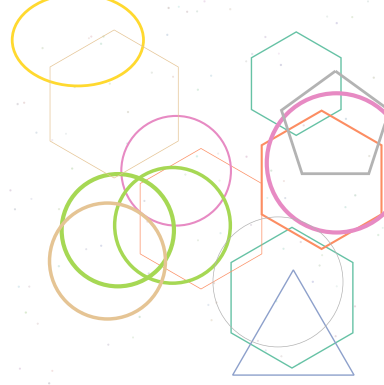[{"shape": "hexagon", "thickness": 1, "radius": 0.91, "center": [0.758, 0.227]}, {"shape": "hexagon", "thickness": 1, "radius": 0.67, "center": [0.769, 0.783]}, {"shape": "hexagon", "thickness": 0.5, "radius": 0.91, "center": [0.522, 0.432]}, {"shape": "hexagon", "thickness": 1.5, "radius": 0.9, "center": [0.835, 0.533]}, {"shape": "triangle", "thickness": 1, "radius": 0.91, "center": [0.762, 0.117]}, {"shape": "circle", "thickness": 1.5, "radius": 0.71, "center": [0.458, 0.556]}, {"shape": "circle", "thickness": 3, "radius": 0.9, "center": [0.874, 0.577]}, {"shape": "circle", "thickness": 3, "radius": 0.73, "center": [0.306, 0.402]}, {"shape": "circle", "thickness": 2.5, "radius": 0.75, "center": [0.448, 0.415]}, {"shape": "oval", "thickness": 2, "radius": 0.85, "center": [0.202, 0.896]}, {"shape": "hexagon", "thickness": 0.5, "radius": 0.96, "center": [0.297, 0.73]}, {"shape": "circle", "thickness": 2.5, "radius": 0.75, "center": [0.279, 0.322]}, {"shape": "pentagon", "thickness": 2, "radius": 0.74, "center": [0.871, 0.668]}, {"shape": "circle", "thickness": 0.5, "radius": 0.84, "center": [0.722, 0.268]}]